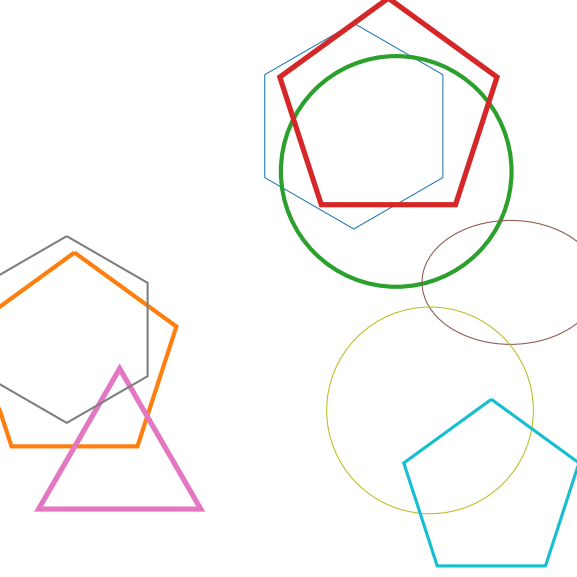[{"shape": "hexagon", "thickness": 0.5, "radius": 0.89, "center": [0.613, 0.781]}, {"shape": "pentagon", "thickness": 2, "radius": 0.93, "center": [0.129, 0.376]}, {"shape": "circle", "thickness": 2, "radius": 1.0, "center": [0.686, 0.702]}, {"shape": "pentagon", "thickness": 2.5, "radius": 0.99, "center": [0.673, 0.805]}, {"shape": "oval", "thickness": 0.5, "radius": 0.77, "center": [0.884, 0.51]}, {"shape": "triangle", "thickness": 2.5, "radius": 0.81, "center": [0.207, 0.199]}, {"shape": "hexagon", "thickness": 1, "radius": 0.81, "center": [0.116, 0.429]}, {"shape": "circle", "thickness": 0.5, "radius": 0.89, "center": [0.745, 0.289]}, {"shape": "pentagon", "thickness": 1.5, "radius": 0.8, "center": [0.851, 0.148]}]